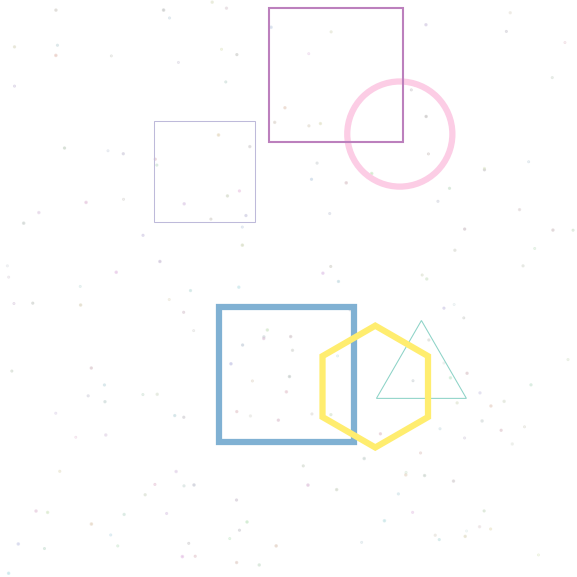[{"shape": "triangle", "thickness": 0.5, "radius": 0.45, "center": [0.73, 0.354]}, {"shape": "square", "thickness": 0.5, "radius": 0.44, "center": [0.354, 0.702]}, {"shape": "square", "thickness": 3, "radius": 0.59, "center": [0.496, 0.35]}, {"shape": "circle", "thickness": 3, "radius": 0.46, "center": [0.692, 0.767]}, {"shape": "square", "thickness": 1, "radius": 0.58, "center": [0.581, 0.87]}, {"shape": "hexagon", "thickness": 3, "radius": 0.53, "center": [0.65, 0.33]}]